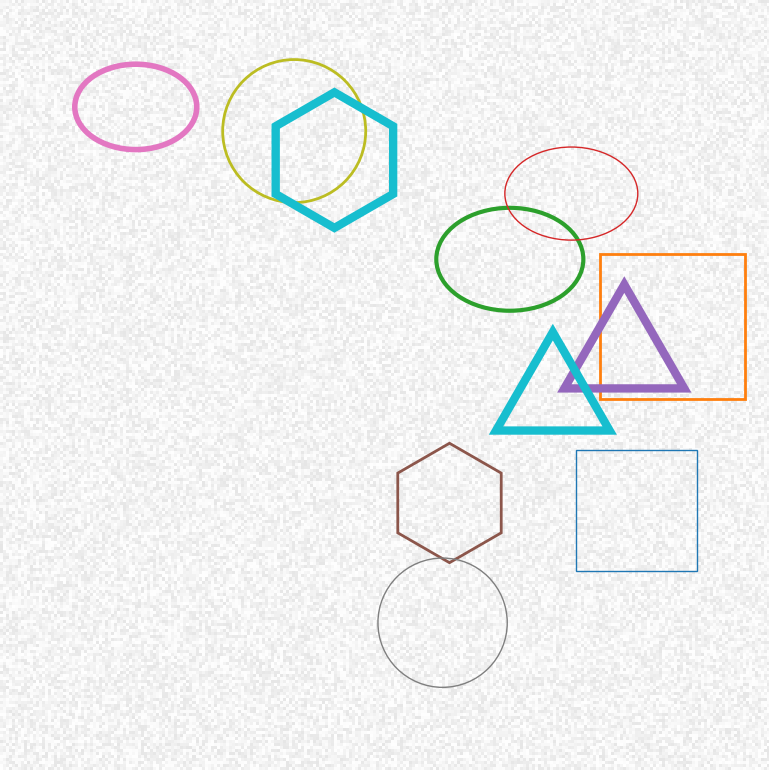[{"shape": "square", "thickness": 0.5, "radius": 0.39, "center": [0.826, 0.337]}, {"shape": "square", "thickness": 1, "radius": 0.47, "center": [0.874, 0.576]}, {"shape": "oval", "thickness": 1.5, "radius": 0.48, "center": [0.662, 0.663]}, {"shape": "oval", "thickness": 0.5, "radius": 0.43, "center": [0.742, 0.749]}, {"shape": "triangle", "thickness": 3, "radius": 0.45, "center": [0.811, 0.541]}, {"shape": "hexagon", "thickness": 1, "radius": 0.39, "center": [0.584, 0.347]}, {"shape": "oval", "thickness": 2, "radius": 0.4, "center": [0.176, 0.861]}, {"shape": "circle", "thickness": 0.5, "radius": 0.42, "center": [0.575, 0.191]}, {"shape": "circle", "thickness": 1, "radius": 0.46, "center": [0.382, 0.83]}, {"shape": "triangle", "thickness": 3, "radius": 0.43, "center": [0.718, 0.483]}, {"shape": "hexagon", "thickness": 3, "radius": 0.44, "center": [0.434, 0.792]}]